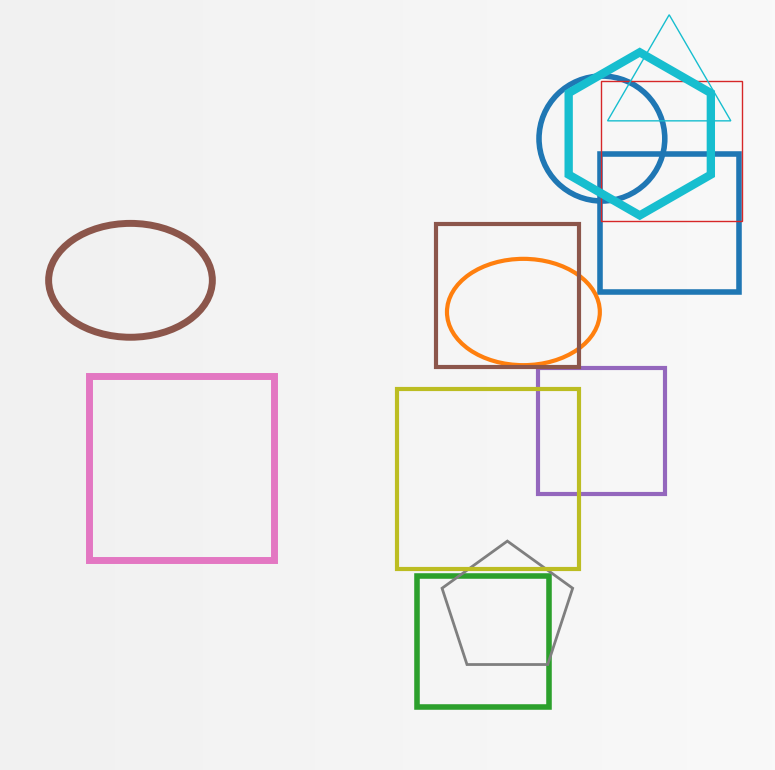[{"shape": "circle", "thickness": 2, "radius": 0.41, "center": [0.777, 0.82]}, {"shape": "square", "thickness": 2, "radius": 0.45, "center": [0.864, 0.71]}, {"shape": "oval", "thickness": 1.5, "radius": 0.49, "center": [0.675, 0.595]}, {"shape": "square", "thickness": 2, "radius": 0.42, "center": [0.623, 0.167]}, {"shape": "square", "thickness": 0.5, "radius": 0.46, "center": [0.866, 0.804]}, {"shape": "square", "thickness": 1.5, "radius": 0.41, "center": [0.776, 0.44]}, {"shape": "oval", "thickness": 2.5, "radius": 0.53, "center": [0.168, 0.636]}, {"shape": "square", "thickness": 1.5, "radius": 0.46, "center": [0.655, 0.616]}, {"shape": "square", "thickness": 2.5, "radius": 0.6, "center": [0.234, 0.392]}, {"shape": "pentagon", "thickness": 1, "radius": 0.44, "center": [0.655, 0.209]}, {"shape": "square", "thickness": 1.5, "radius": 0.59, "center": [0.63, 0.378]}, {"shape": "hexagon", "thickness": 3, "radius": 0.53, "center": [0.825, 0.826]}, {"shape": "triangle", "thickness": 0.5, "radius": 0.46, "center": [0.863, 0.889]}]